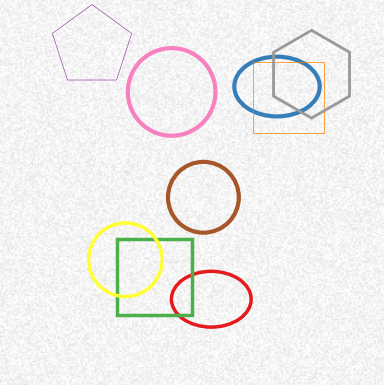[{"shape": "oval", "thickness": 2.5, "radius": 0.52, "center": [0.549, 0.223]}, {"shape": "oval", "thickness": 3, "radius": 0.55, "center": [0.719, 0.775]}, {"shape": "square", "thickness": 2.5, "radius": 0.49, "center": [0.401, 0.281]}, {"shape": "pentagon", "thickness": 0.5, "radius": 0.54, "center": [0.239, 0.88]}, {"shape": "square", "thickness": 0.5, "radius": 0.46, "center": [0.749, 0.747]}, {"shape": "circle", "thickness": 2.5, "radius": 0.48, "center": [0.326, 0.325]}, {"shape": "circle", "thickness": 3, "radius": 0.46, "center": [0.528, 0.488]}, {"shape": "circle", "thickness": 3, "radius": 0.57, "center": [0.446, 0.761]}, {"shape": "hexagon", "thickness": 2, "radius": 0.57, "center": [0.809, 0.807]}]